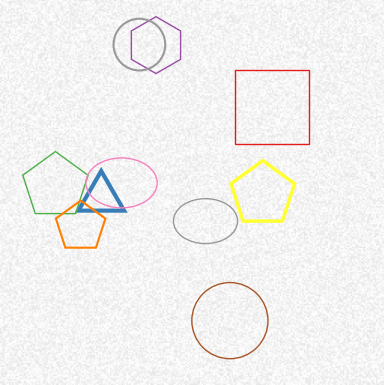[{"shape": "square", "thickness": 1, "radius": 0.48, "center": [0.707, 0.722]}, {"shape": "triangle", "thickness": 3, "radius": 0.34, "center": [0.263, 0.487]}, {"shape": "pentagon", "thickness": 1, "radius": 0.45, "center": [0.144, 0.517]}, {"shape": "hexagon", "thickness": 1, "radius": 0.37, "center": [0.405, 0.883]}, {"shape": "pentagon", "thickness": 1.5, "radius": 0.34, "center": [0.21, 0.411]}, {"shape": "pentagon", "thickness": 2.5, "radius": 0.43, "center": [0.683, 0.496]}, {"shape": "circle", "thickness": 1, "radius": 0.49, "center": [0.597, 0.167]}, {"shape": "oval", "thickness": 1, "radius": 0.46, "center": [0.316, 0.525]}, {"shape": "circle", "thickness": 1.5, "radius": 0.34, "center": [0.362, 0.884]}, {"shape": "oval", "thickness": 1, "radius": 0.42, "center": [0.534, 0.426]}]